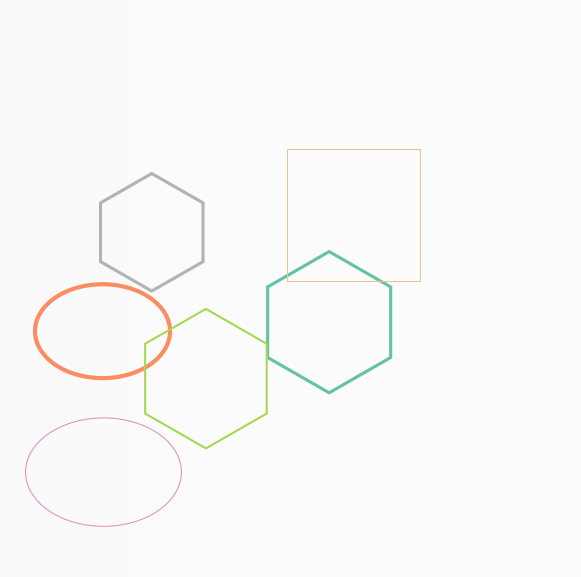[{"shape": "hexagon", "thickness": 1.5, "radius": 0.61, "center": [0.566, 0.441]}, {"shape": "oval", "thickness": 2, "radius": 0.58, "center": [0.176, 0.426]}, {"shape": "oval", "thickness": 0.5, "radius": 0.67, "center": [0.178, 0.182]}, {"shape": "hexagon", "thickness": 1, "radius": 0.6, "center": [0.354, 0.343]}, {"shape": "square", "thickness": 0.5, "radius": 0.57, "center": [0.609, 0.626]}, {"shape": "hexagon", "thickness": 1.5, "radius": 0.51, "center": [0.261, 0.597]}]